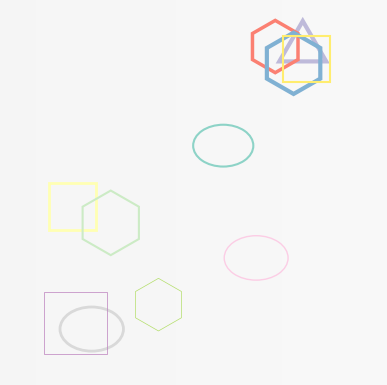[{"shape": "oval", "thickness": 1.5, "radius": 0.39, "center": [0.576, 0.622]}, {"shape": "square", "thickness": 2, "radius": 0.31, "center": [0.187, 0.463]}, {"shape": "triangle", "thickness": 3, "radius": 0.35, "center": [0.781, 0.875]}, {"shape": "hexagon", "thickness": 2.5, "radius": 0.34, "center": [0.71, 0.879]}, {"shape": "hexagon", "thickness": 3, "radius": 0.4, "center": [0.758, 0.836]}, {"shape": "hexagon", "thickness": 0.5, "radius": 0.34, "center": [0.409, 0.209]}, {"shape": "oval", "thickness": 1, "radius": 0.41, "center": [0.661, 0.33]}, {"shape": "oval", "thickness": 2, "radius": 0.41, "center": [0.237, 0.145]}, {"shape": "square", "thickness": 0.5, "radius": 0.4, "center": [0.195, 0.161]}, {"shape": "hexagon", "thickness": 1.5, "radius": 0.42, "center": [0.286, 0.421]}, {"shape": "square", "thickness": 1.5, "radius": 0.3, "center": [0.792, 0.847]}]